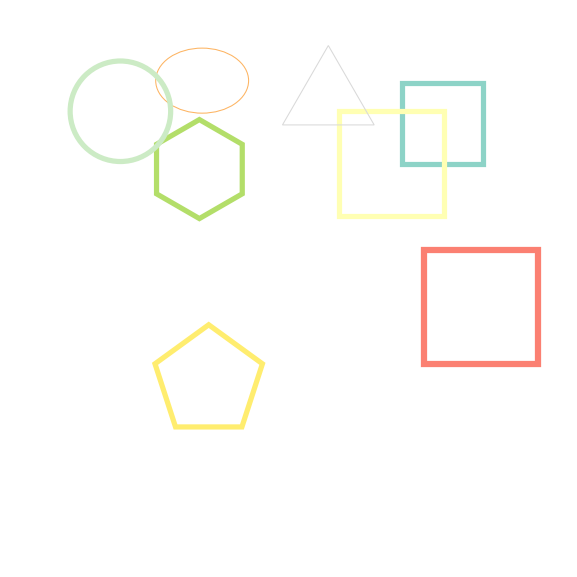[{"shape": "square", "thickness": 2.5, "radius": 0.35, "center": [0.766, 0.786]}, {"shape": "square", "thickness": 2.5, "radius": 0.45, "center": [0.678, 0.716]}, {"shape": "square", "thickness": 3, "radius": 0.5, "center": [0.832, 0.468]}, {"shape": "oval", "thickness": 0.5, "radius": 0.4, "center": [0.35, 0.859]}, {"shape": "hexagon", "thickness": 2.5, "radius": 0.43, "center": [0.345, 0.706]}, {"shape": "triangle", "thickness": 0.5, "radius": 0.46, "center": [0.569, 0.829]}, {"shape": "circle", "thickness": 2.5, "radius": 0.44, "center": [0.208, 0.806]}, {"shape": "pentagon", "thickness": 2.5, "radius": 0.49, "center": [0.361, 0.339]}]